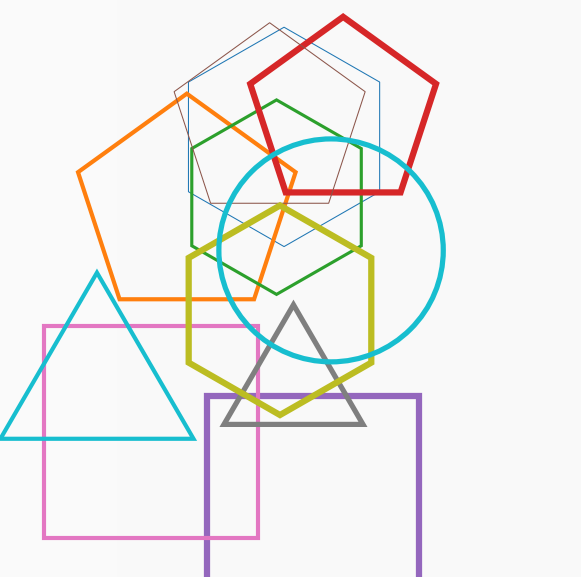[{"shape": "hexagon", "thickness": 0.5, "radius": 0.95, "center": [0.489, 0.762]}, {"shape": "pentagon", "thickness": 2, "radius": 0.98, "center": [0.321, 0.64]}, {"shape": "hexagon", "thickness": 1.5, "radius": 0.84, "center": [0.476, 0.658]}, {"shape": "pentagon", "thickness": 3, "radius": 0.84, "center": [0.59, 0.802]}, {"shape": "square", "thickness": 3, "radius": 0.91, "center": [0.539, 0.132]}, {"shape": "pentagon", "thickness": 0.5, "radius": 0.86, "center": [0.464, 0.787]}, {"shape": "square", "thickness": 2, "radius": 0.92, "center": [0.26, 0.251]}, {"shape": "triangle", "thickness": 2.5, "radius": 0.69, "center": [0.505, 0.333]}, {"shape": "hexagon", "thickness": 3, "radius": 0.91, "center": [0.482, 0.462]}, {"shape": "triangle", "thickness": 2, "radius": 0.96, "center": [0.167, 0.335]}, {"shape": "circle", "thickness": 2.5, "radius": 0.97, "center": [0.57, 0.566]}]